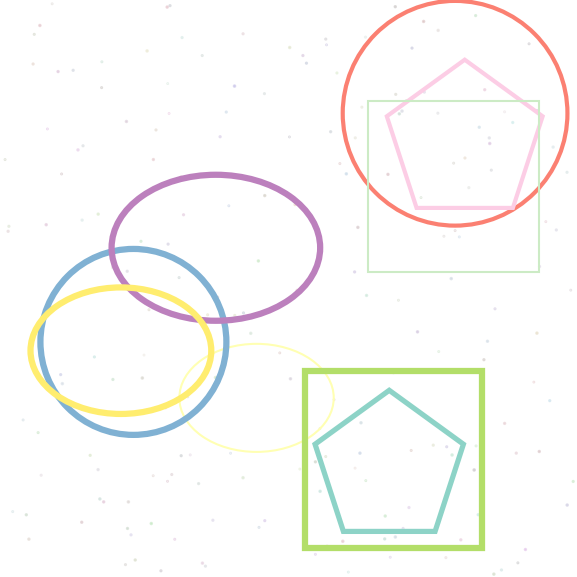[{"shape": "pentagon", "thickness": 2.5, "radius": 0.68, "center": [0.674, 0.188]}, {"shape": "oval", "thickness": 1, "radius": 0.67, "center": [0.444, 0.31]}, {"shape": "circle", "thickness": 2, "radius": 0.97, "center": [0.788, 0.803]}, {"shape": "circle", "thickness": 3, "radius": 0.8, "center": [0.231, 0.407]}, {"shape": "square", "thickness": 3, "radius": 0.77, "center": [0.681, 0.204]}, {"shape": "pentagon", "thickness": 2, "radius": 0.71, "center": [0.805, 0.754]}, {"shape": "oval", "thickness": 3, "radius": 0.9, "center": [0.374, 0.57]}, {"shape": "square", "thickness": 1, "radius": 0.74, "center": [0.785, 0.676]}, {"shape": "oval", "thickness": 3, "radius": 0.78, "center": [0.209, 0.392]}]